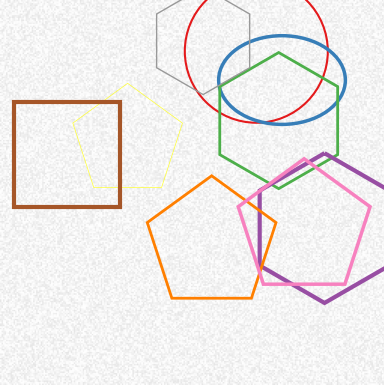[{"shape": "circle", "thickness": 1.5, "radius": 0.93, "center": [0.666, 0.867]}, {"shape": "oval", "thickness": 2.5, "radius": 0.82, "center": [0.733, 0.792]}, {"shape": "hexagon", "thickness": 2, "radius": 0.88, "center": [0.724, 0.687]}, {"shape": "hexagon", "thickness": 3, "radius": 0.97, "center": [0.843, 0.408]}, {"shape": "pentagon", "thickness": 2, "radius": 0.88, "center": [0.55, 0.368]}, {"shape": "pentagon", "thickness": 0.5, "radius": 0.75, "center": [0.332, 0.634]}, {"shape": "square", "thickness": 3, "radius": 0.68, "center": [0.174, 0.6]}, {"shape": "pentagon", "thickness": 2.5, "radius": 0.9, "center": [0.79, 0.407]}, {"shape": "hexagon", "thickness": 1, "radius": 0.7, "center": [0.528, 0.894]}]